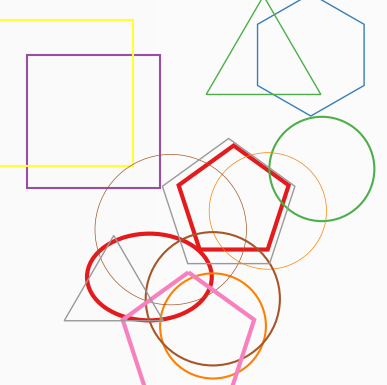[{"shape": "oval", "thickness": 3, "radius": 0.8, "center": [0.386, 0.28]}, {"shape": "pentagon", "thickness": 3, "radius": 0.75, "center": [0.603, 0.473]}, {"shape": "hexagon", "thickness": 1, "radius": 0.79, "center": [0.802, 0.857]}, {"shape": "triangle", "thickness": 1, "radius": 0.85, "center": [0.68, 0.84]}, {"shape": "circle", "thickness": 1.5, "radius": 0.68, "center": [0.831, 0.561]}, {"shape": "square", "thickness": 1.5, "radius": 0.86, "center": [0.241, 0.685]}, {"shape": "circle", "thickness": 0.5, "radius": 0.76, "center": [0.691, 0.452]}, {"shape": "circle", "thickness": 1.5, "radius": 0.68, "center": [0.55, 0.153]}, {"shape": "square", "thickness": 1.5, "radius": 0.95, "center": [0.153, 0.759]}, {"shape": "circle", "thickness": 1.5, "radius": 0.87, "center": [0.549, 0.224]}, {"shape": "circle", "thickness": 0.5, "radius": 0.98, "center": [0.441, 0.404]}, {"shape": "pentagon", "thickness": 3, "radius": 0.89, "center": [0.486, 0.114]}, {"shape": "triangle", "thickness": 1, "radius": 0.74, "center": [0.293, 0.241]}, {"shape": "pentagon", "thickness": 1, "radius": 0.9, "center": [0.59, 0.461]}]